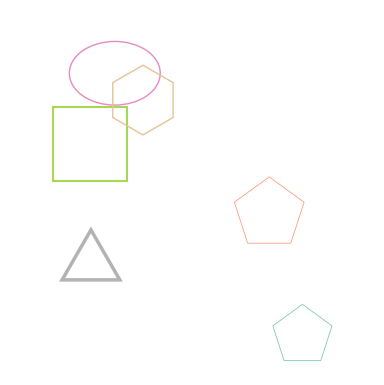[{"shape": "pentagon", "thickness": 0.5, "radius": 0.4, "center": [0.786, 0.129]}, {"shape": "pentagon", "thickness": 0.5, "radius": 0.48, "center": [0.699, 0.445]}, {"shape": "oval", "thickness": 1, "radius": 0.59, "center": [0.298, 0.81]}, {"shape": "square", "thickness": 1.5, "radius": 0.48, "center": [0.234, 0.626]}, {"shape": "hexagon", "thickness": 1, "radius": 0.45, "center": [0.371, 0.74]}, {"shape": "triangle", "thickness": 2.5, "radius": 0.43, "center": [0.236, 0.316]}]